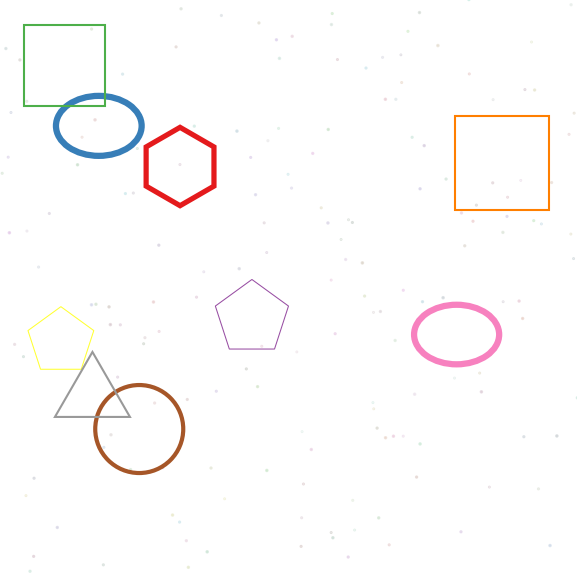[{"shape": "hexagon", "thickness": 2.5, "radius": 0.34, "center": [0.312, 0.711]}, {"shape": "oval", "thickness": 3, "radius": 0.37, "center": [0.171, 0.781]}, {"shape": "square", "thickness": 1, "radius": 0.35, "center": [0.112, 0.886]}, {"shape": "pentagon", "thickness": 0.5, "radius": 0.33, "center": [0.436, 0.449]}, {"shape": "square", "thickness": 1, "radius": 0.41, "center": [0.869, 0.717]}, {"shape": "pentagon", "thickness": 0.5, "radius": 0.3, "center": [0.105, 0.408]}, {"shape": "circle", "thickness": 2, "radius": 0.38, "center": [0.241, 0.256]}, {"shape": "oval", "thickness": 3, "radius": 0.37, "center": [0.791, 0.42]}, {"shape": "triangle", "thickness": 1, "radius": 0.37, "center": [0.16, 0.315]}]